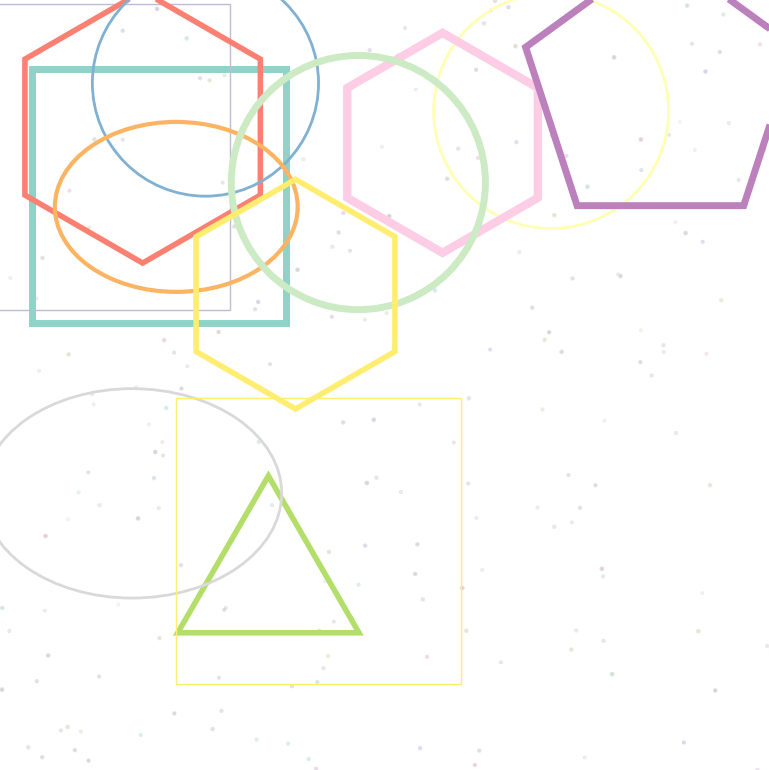[{"shape": "square", "thickness": 2.5, "radius": 0.83, "center": [0.207, 0.746]}, {"shape": "circle", "thickness": 1, "radius": 0.76, "center": [0.716, 0.856]}, {"shape": "square", "thickness": 0.5, "radius": 0.99, "center": [0.101, 0.796]}, {"shape": "hexagon", "thickness": 2, "radius": 0.88, "center": [0.185, 0.835]}, {"shape": "circle", "thickness": 1, "radius": 0.73, "center": [0.267, 0.892]}, {"shape": "oval", "thickness": 1.5, "radius": 0.79, "center": [0.229, 0.731]}, {"shape": "triangle", "thickness": 2, "radius": 0.68, "center": [0.349, 0.246]}, {"shape": "hexagon", "thickness": 3, "radius": 0.71, "center": [0.575, 0.814]}, {"shape": "oval", "thickness": 1, "radius": 0.97, "center": [0.172, 0.359]}, {"shape": "pentagon", "thickness": 2.5, "radius": 0.92, "center": [0.858, 0.882]}, {"shape": "circle", "thickness": 2.5, "radius": 0.83, "center": [0.465, 0.763]}, {"shape": "hexagon", "thickness": 2, "radius": 0.75, "center": [0.384, 0.618]}, {"shape": "square", "thickness": 0.5, "radius": 0.93, "center": [0.414, 0.297]}]